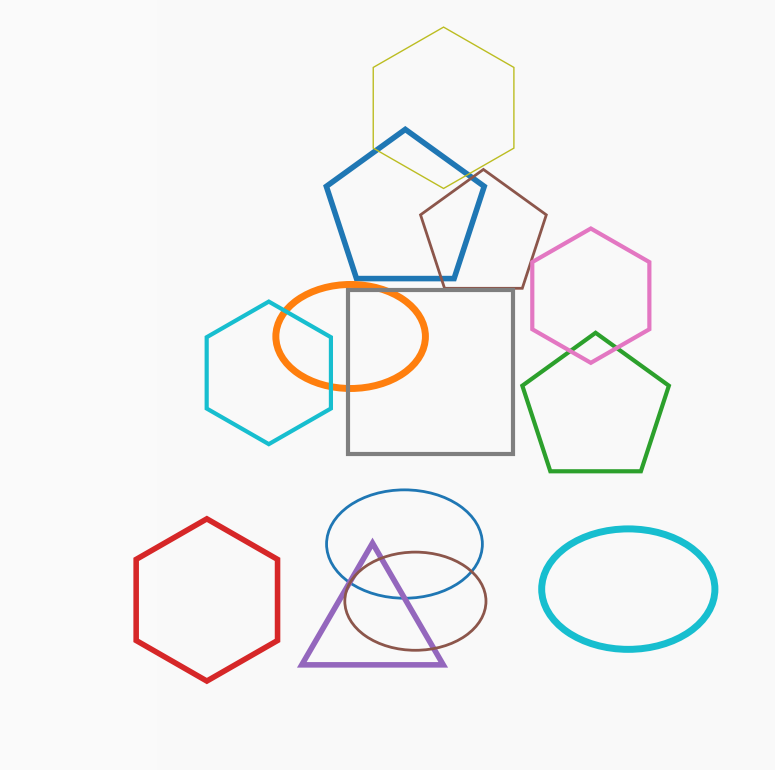[{"shape": "oval", "thickness": 1, "radius": 0.5, "center": [0.522, 0.293]}, {"shape": "pentagon", "thickness": 2, "radius": 0.54, "center": [0.523, 0.725]}, {"shape": "oval", "thickness": 2.5, "radius": 0.48, "center": [0.452, 0.563]}, {"shape": "pentagon", "thickness": 1.5, "radius": 0.5, "center": [0.769, 0.468]}, {"shape": "hexagon", "thickness": 2, "radius": 0.53, "center": [0.267, 0.221]}, {"shape": "triangle", "thickness": 2, "radius": 0.53, "center": [0.481, 0.189]}, {"shape": "pentagon", "thickness": 1, "radius": 0.43, "center": [0.624, 0.695]}, {"shape": "oval", "thickness": 1, "radius": 0.46, "center": [0.536, 0.219]}, {"shape": "hexagon", "thickness": 1.5, "radius": 0.44, "center": [0.762, 0.616]}, {"shape": "square", "thickness": 1.5, "radius": 0.53, "center": [0.555, 0.517]}, {"shape": "hexagon", "thickness": 0.5, "radius": 0.52, "center": [0.572, 0.86]}, {"shape": "hexagon", "thickness": 1.5, "radius": 0.46, "center": [0.347, 0.516]}, {"shape": "oval", "thickness": 2.5, "radius": 0.56, "center": [0.811, 0.235]}]